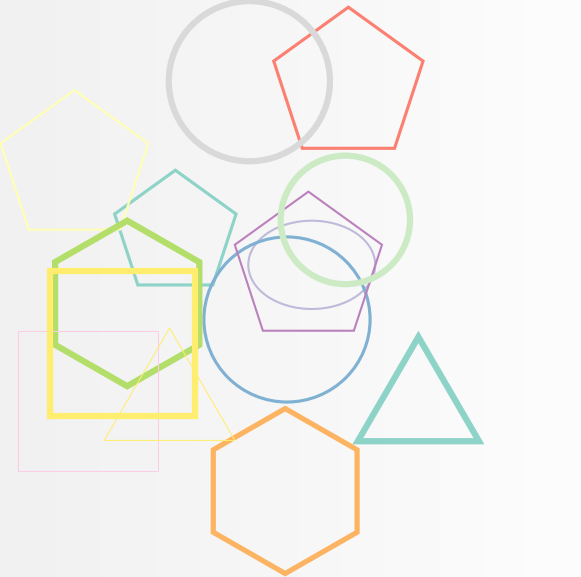[{"shape": "triangle", "thickness": 3, "radius": 0.6, "center": [0.72, 0.295]}, {"shape": "pentagon", "thickness": 1.5, "radius": 0.55, "center": [0.302, 0.595]}, {"shape": "pentagon", "thickness": 1, "radius": 0.67, "center": [0.128, 0.71]}, {"shape": "oval", "thickness": 1, "radius": 0.55, "center": [0.536, 0.541]}, {"shape": "pentagon", "thickness": 1.5, "radius": 0.68, "center": [0.599, 0.852]}, {"shape": "circle", "thickness": 1.5, "radius": 0.71, "center": [0.494, 0.446]}, {"shape": "hexagon", "thickness": 2.5, "radius": 0.71, "center": [0.491, 0.149]}, {"shape": "hexagon", "thickness": 3, "radius": 0.72, "center": [0.219, 0.474]}, {"shape": "square", "thickness": 0.5, "radius": 0.61, "center": [0.152, 0.304]}, {"shape": "circle", "thickness": 3, "radius": 0.69, "center": [0.429, 0.859]}, {"shape": "pentagon", "thickness": 1, "radius": 0.67, "center": [0.531, 0.534]}, {"shape": "circle", "thickness": 3, "radius": 0.56, "center": [0.594, 0.618]}, {"shape": "square", "thickness": 3, "radius": 0.63, "center": [0.211, 0.405]}, {"shape": "triangle", "thickness": 0.5, "radius": 0.65, "center": [0.292, 0.301]}]